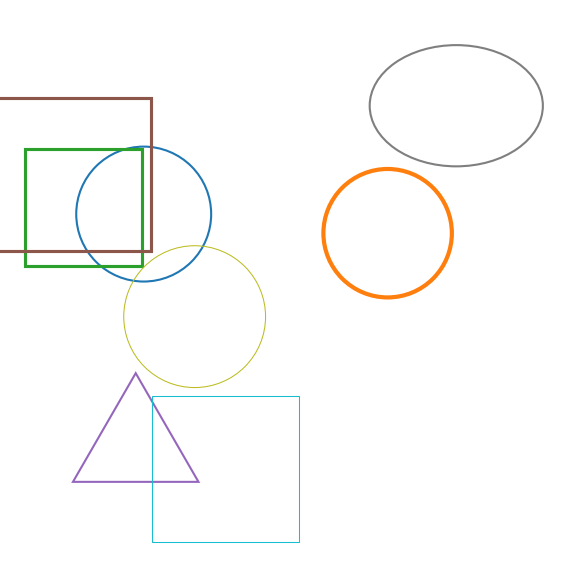[{"shape": "circle", "thickness": 1, "radius": 0.58, "center": [0.249, 0.628]}, {"shape": "circle", "thickness": 2, "radius": 0.56, "center": [0.671, 0.595]}, {"shape": "square", "thickness": 1.5, "radius": 0.51, "center": [0.144, 0.64]}, {"shape": "triangle", "thickness": 1, "radius": 0.63, "center": [0.235, 0.227]}, {"shape": "square", "thickness": 1.5, "radius": 0.66, "center": [0.129, 0.697]}, {"shape": "oval", "thickness": 1, "radius": 0.75, "center": [0.79, 0.816]}, {"shape": "circle", "thickness": 0.5, "radius": 0.61, "center": [0.337, 0.451]}, {"shape": "square", "thickness": 0.5, "radius": 0.64, "center": [0.39, 0.187]}]